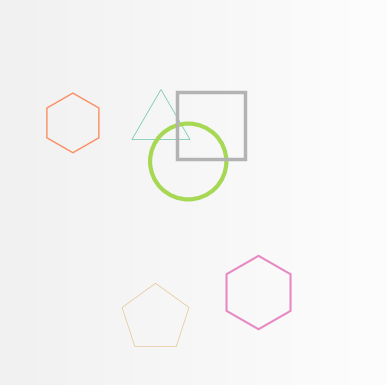[{"shape": "triangle", "thickness": 0.5, "radius": 0.43, "center": [0.415, 0.681]}, {"shape": "hexagon", "thickness": 1, "radius": 0.39, "center": [0.188, 0.681]}, {"shape": "hexagon", "thickness": 1.5, "radius": 0.48, "center": [0.667, 0.24]}, {"shape": "circle", "thickness": 3, "radius": 0.49, "center": [0.486, 0.581]}, {"shape": "pentagon", "thickness": 0.5, "radius": 0.45, "center": [0.401, 0.173]}, {"shape": "square", "thickness": 2.5, "radius": 0.44, "center": [0.544, 0.675]}]